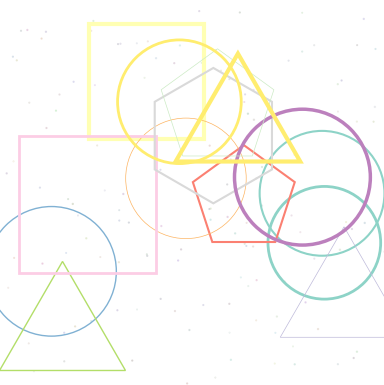[{"shape": "circle", "thickness": 2, "radius": 0.73, "center": [0.842, 0.369]}, {"shape": "circle", "thickness": 1.5, "radius": 0.81, "center": [0.836, 0.498]}, {"shape": "square", "thickness": 3, "radius": 0.75, "center": [0.38, 0.788]}, {"shape": "triangle", "thickness": 0.5, "radius": 0.96, "center": [0.894, 0.22]}, {"shape": "pentagon", "thickness": 1.5, "radius": 0.7, "center": [0.633, 0.484]}, {"shape": "circle", "thickness": 1, "radius": 0.84, "center": [0.134, 0.295]}, {"shape": "circle", "thickness": 0.5, "radius": 0.78, "center": [0.483, 0.537]}, {"shape": "triangle", "thickness": 1, "radius": 0.94, "center": [0.162, 0.132]}, {"shape": "square", "thickness": 2, "radius": 0.89, "center": [0.227, 0.469]}, {"shape": "hexagon", "thickness": 1.5, "radius": 0.88, "center": [0.554, 0.648]}, {"shape": "circle", "thickness": 2.5, "radius": 0.88, "center": [0.786, 0.54]}, {"shape": "pentagon", "thickness": 0.5, "radius": 0.77, "center": [0.565, 0.719]}, {"shape": "triangle", "thickness": 3, "radius": 0.93, "center": [0.618, 0.674]}, {"shape": "circle", "thickness": 2, "radius": 0.8, "center": [0.466, 0.736]}]